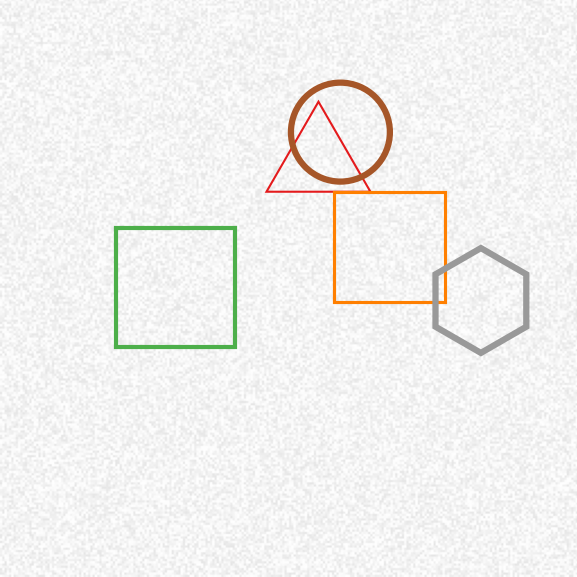[{"shape": "triangle", "thickness": 1, "radius": 0.52, "center": [0.551, 0.719]}, {"shape": "square", "thickness": 2, "radius": 0.52, "center": [0.304, 0.501]}, {"shape": "square", "thickness": 1.5, "radius": 0.48, "center": [0.675, 0.571]}, {"shape": "circle", "thickness": 3, "radius": 0.43, "center": [0.589, 0.77]}, {"shape": "hexagon", "thickness": 3, "radius": 0.45, "center": [0.833, 0.479]}]